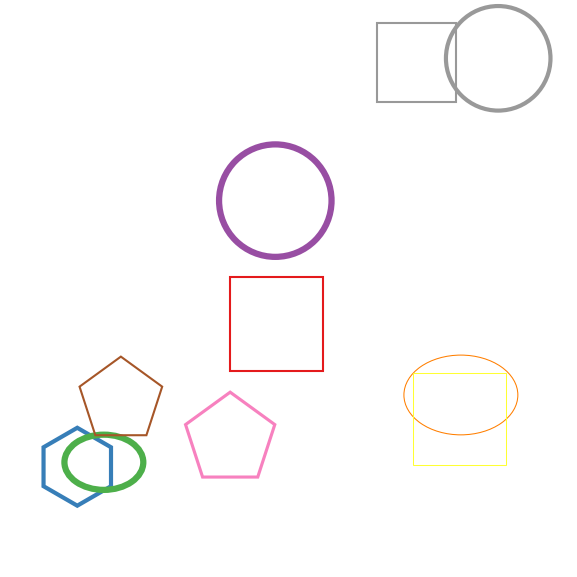[{"shape": "square", "thickness": 1, "radius": 0.4, "center": [0.478, 0.438]}, {"shape": "hexagon", "thickness": 2, "radius": 0.34, "center": [0.134, 0.191]}, {"shape": "oval", "thickness": 3, "radius": 0.34, "center": [0.18, 0.199]}, {"shape": "circle", "thickness": 3, "radius": 0.49, "center": [0.477, 0.652]}, {"shape": "oval", "thickness": 0.5, "radius": 0.49, "center": [0.798, 0.315]}, {"shape": "square", "thickness": 0.5, "radius": 0.4, "center": [0.796, 0.274]}, {"shape": "pentagon", "thickness": 1, "radius": 0.38, "center": [0.209, 0.306]}, {"shape": "pentagon", "thickness": 1.5, "radius": 0.41, "center": [0.399, 0.239]}, {"shape": "circle", "thickness": 2, "radius": 0.45, "center": [0.863, 0.898]}, {"shape": "square", "thickness": 1, "radius": 0.34, "center": [0.721, 0.891]}]